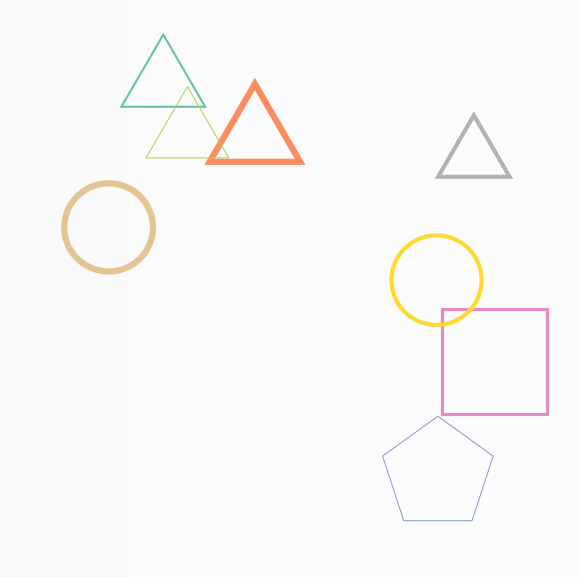[{"shape": "triangle", "thickness": 1, "radius": 0.42, "center": [0.281, 0.856]}, {"shape": "triangle", "thickness": 3, "radius": 0.45, "center": [0.438, 0.764]}, {"shape": "pentagon", "thickness": 0.5, "radius": 0.5, "center": [0.753, 0.178]}, {"shape": "square", "thickness": 1.5, "radius": 0.45, "center": [0.851, 0.373]}, {"shape": "triangle", "thickness": 0.5, "radius": 0.41, "center": [0.322, 0.767]}, {"shape": "circle", "thickness": 2, "radius": 0.39, "center": [0.751, 0.514]}, {"shape": "circle", "thickness": 3, "radius": 0.38, "center": [0.187, 0.605]}, {"shape": "triangle", "thickness": 2, "radius": 0.35, "center": [0.815, 0.729]}]